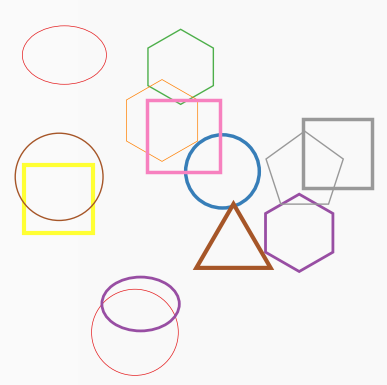[{"shape": "circle", "thickness": 0.5, "radius": 0.56, "center": [0.348, 0.137]}, {"shape": "oval", "thickness": 0.5, "radius": 0.54, "center": [0.166, 0.857]}, {"shape": "circle", "thickness": 2.5, "radius": 0.48, "center": [0.574, 0.555]}, {"shape": "hexagon", "thickness": 1, "radius": 0.49, "center": [0.466, 0.826]}, {"shape": "hexagon", "thickness": 2, "radius": 0.5, "center": [0.772, 0.395]}, {"shape": "oval", "thickness": 2, "radius": 0.5, "center": [0.363, 0.21]}, {"shape": "hexagon", "thickness": 0.5, "radius": 0.53, "center": [0.418, 0.687]}, {"shape": "square", "thickness": 3, "radius": 0.44, "center": [0.151, 0.482]}, {"shape": "circle", "thickness": 1, "radius": 0.57, "center": [0.153, 0.541]}, {"shape": "triangle", "thickness": 3, "radius": 0.55, "center": [0.603, 0.36]}, {"shape": "square", "thickness": 2.5, "radius": 0.47, "center": [0.474, 0.647]}, {"shape": "pentagon", "thickness": 1, "radius": 0.52, "center": [0.786, 0.555]}, {"shape": "square", "thickness": 2.5, "radius": 0.44, "center": [0.871, 0.602]}]